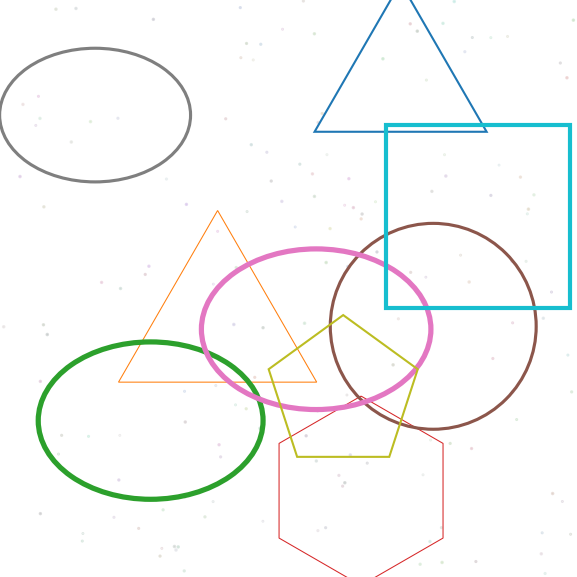[{"shape": "triangle", "thickness": 1, "radius": 0.86, "center": [0.694, 0.857]}, {"shape": "triangle", "thickness": 0.5, "radius": 0.99, "center": [0.377, 0.436]}, {"shape": "oval", "thickness": 2.5, "radius": 0.97, "center": [0.261, 0.271]}, {"shape": "hexagon", "thickness": 0.5, "radius": 0.82, "center": [0.625, 0.149]}, {"shape": "circle", "thickness": 1.5, "radius": 0.89, "center": [0.75, 0.434]}, {"shape": "oval", "thickness": 2.5, "radius": 0.99, "center": [0.547, 0.429]}, {"shape": "oval", "thickness": 1.5, "radius": 0.83, "center": [0.165, 0.8]}, {"shape": "pentagon", "thickness": 1, "radius": 0.68, "center": [0.594, 0.318]}, {"shape": "square", "thickness": 2, "radius": 0.8, "center": [0.828, 0.624]}]